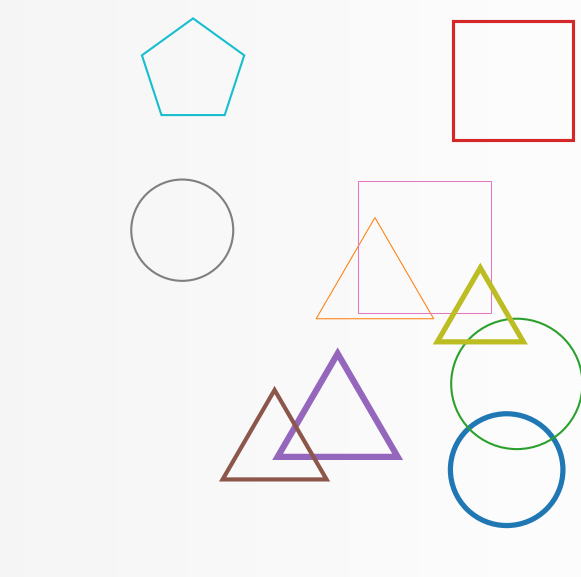[{"shape": "circle", "thickness": 2.5, "radius": 0.48, "center": [0.872, 0.186]}, {"shape": "triangle", "thickness": 0.5, "radius": 0.58, "center": [0.645, 0.506]}, {"shape": "circle", "thickness": 1, "radius": 0.56, "center": [0.889, 0.334]}, {"shape": "square", "thickness": 1.5, "radius": 0.52, "center": [0.882, 0.86]}, {"shape": "triangle", "thickness": 3, "radius": 0.6, "center": [0.581, 0.268]}, {"shape": "triangle", "thickness": 2, "radius": 0.52, "center": [0.472, 0.221]}, {"shape": "square", "thickness": 0.5, "radius": 0.57, "center": [0.731, 0.571]}, {"shape": "circle", "thickness": 1, "radius": 0.44, "center": [0.314, 0.601]}, {"shape": "triangle", "thickness": 2.5, "radius": 0.43, "center": [0.826, 0.45]}, {"shape": "pentagon", "thickness": 1, "radius": 0.46, "center": [0.332, 0.875]}]